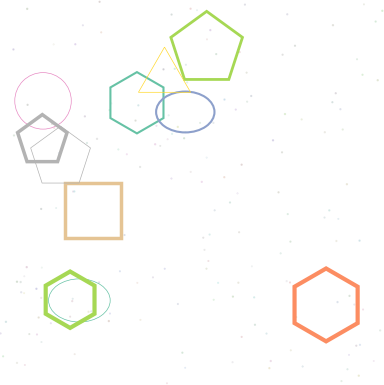[{"shape": "oval", "thickness": 0.5, "radius": 0.4, "center": [0.206, 0.22]}, {"shape": "hexagon", "thickness": 1.5, "radius": 0.4, "center": [0.356, 0.733]}, {"shape": "hexagon", "thickness": 3, "radius": 0.47, "center": [0.847, 0.208]}, {"shape": "oval", "thickness": 1.5, "radius": 0.38, "center": [0.481, 0.709]}, {"shape": "circle", "thickness": 0.5, "radius": 0.37, "center": [0.112, 0.738]}, {"shape": "pentagon", "thickness": 2, "radius": 0.49, "center": [0.537, 0.873]}, {"shape": "hexagon", "thickness": 3, "radius": 0.37, "center": [0.182, 0.222]}, {"shape": "triangle", "thickness": 0.5, "radius": 0.39, "center": [0.427, 0.799]}, {"shape": "square", "thickness": 2.5, "radius": 0.36, "center": [0.241, 0.453]}, {"shape": "pentagon", "thickness": 2.5, "radius": 0.34, "center": [0.11, 0.635]}, {"shape": "pentagon", "thickness": 0.5, "radius": 0.41, "center": [0.157, 0.591]}]